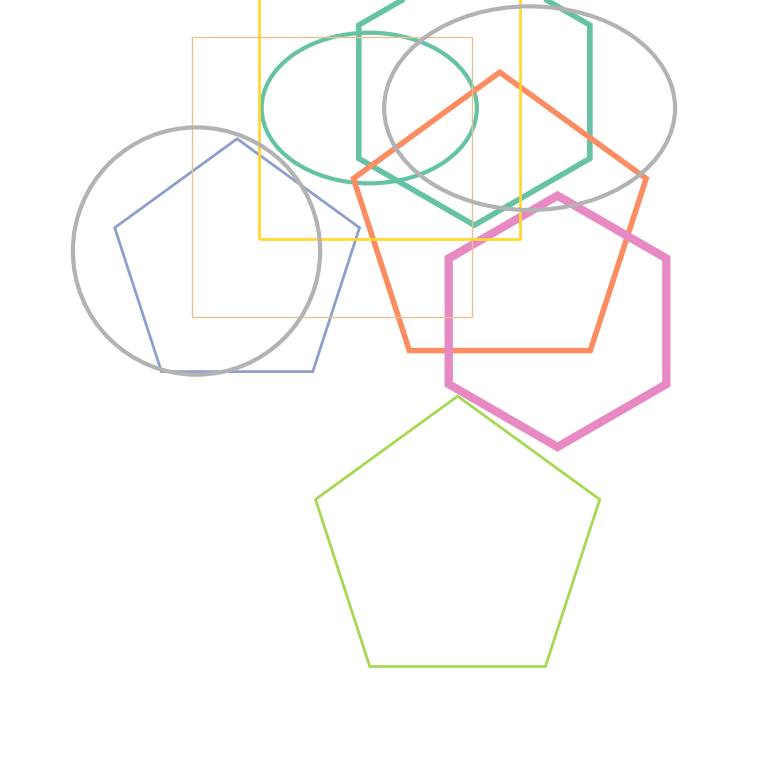[{"shape": "hexagon", "thickness": 2, "radius": 0.87, "center": [0.616, 0.881]}, {"shape": "oval", "thickness": 1.5, "radius": 0.7, "center": [0.48, 0.86]}, {"shape": "pentagon", "thickness": 2, "radius": 1.0, "center": [0.649, 0.706]}, {"shape": "pentagon", "thickness": 1, "radius": 0.84, "center": [0.308, 0.653]}, {"shape": "hexagon", "thickness": 3, "radius": 0.82, "center": [0.724, 0.583]}, {"shape": "pentagon", "thickness": 1, "radius": 0.97, "center": [0.594, 0.291]}, {"shape": "square", "thickness": 1, "radius": 0.85, "center": [0.505, 0.859]}, {"shape": "square", "thickness": 0.5, "radius": 0.91, "center": [0.431, 0.77]}, {"shape": "circle", "thickness": 1.5, "radius": 0.8, "center": [0.255, 0.674]}, {"shape": "oval", "thickness": 1.5, "radius": 0.94, "center": [0.688, 0.86]}]